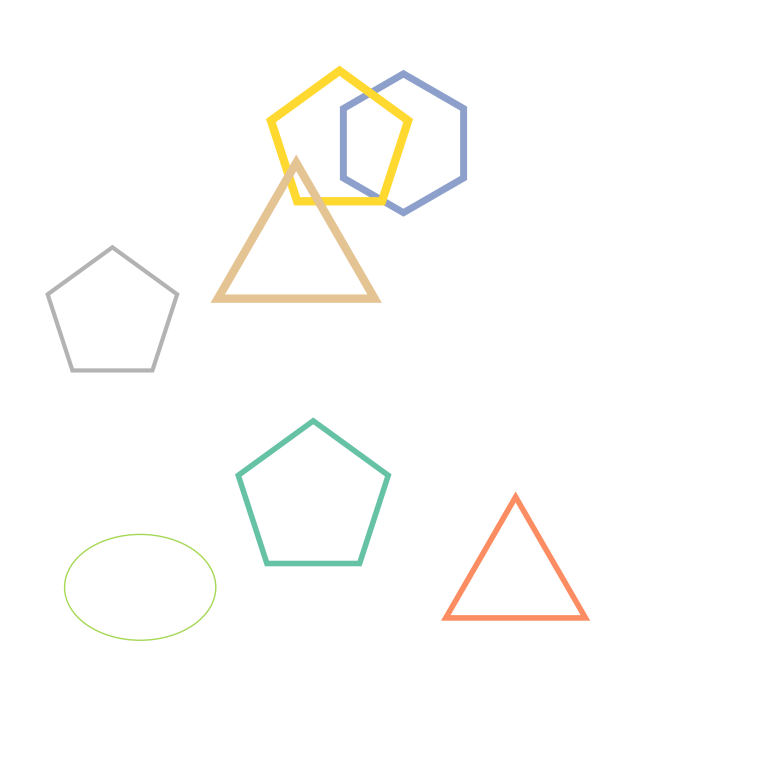[{"shape": "pentagon", "thickness": 2, "radius": 0.51, "center": [0.407, 0.351]}, {"shape": "triangle", "thickness": 2, "radius": 0.52, "center": [0.67, 0.25]}, {"shape": "hexagon", "thickness": 2.5, "radius": 0.45, "center": [0.524, 0.814]}, {"shape": "oval", "thickness": 0.5, "radius": 0.49, "center": [0.182, 0.237]}, {"shape": "pentagon", "thickness": 3, "radius": 0.47, "center": [0.441, 0.814]}, {"shape": "triangle", "thickness": 3, "radius": 0.59, "center": [0.385, 0.671]}, {"shape": "pentagon", "thickness": 1.5, "radius": 0.44, "center": [0.146, 0.59]}]